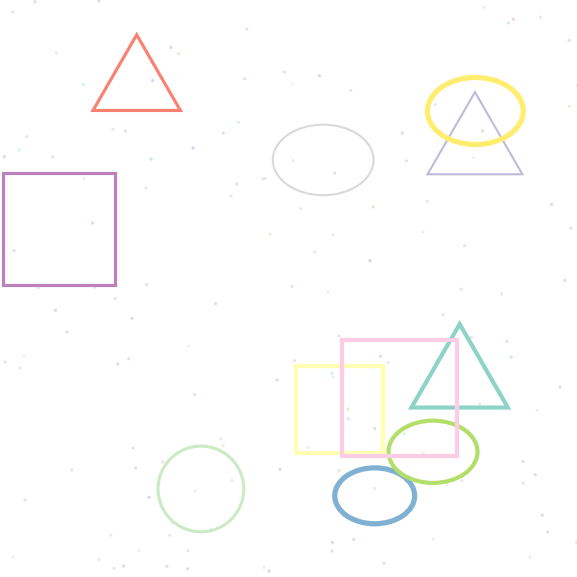[{"shape": "triangle", "thickness": 2, "radius": 0.48, "center": [0.796, 0.342]}, {"shape": "square", "thickness": 2, "radius": 0.38, "center": [0.588, 0.29]}, {"shape": "triangle", "thickness": 1, "radius": 0.47, "center": [0.822, 0.745]}, {"shape": "triangle", "thickness": 1.5, "radius": 0.44, "center": [0.237, 0.852]}, {"shape": "oval", "thickness": 2.5, "radius": 0.35, "center": [0.649, 0.141]}, {"shape": "oval", "thickness": 2, "radius": 0.39, "center": [0.75, 0.217]}, {"shape": "square", "thickness": 2, "radius": 0.5, "center": [0.692, 0.31]}, {"shape": "oval", "thickness": 1, "radius": 0.44, "center": [0.56, 0.722]}, {"shape": "square", "thickness": 1.5, "radius": 0.49, "center": [0.103, 0.602]}, {"shape": "circle", "thickness": 1.5, "radius": 0.37, "center": [0.348, 0.152]}, {"shape": "oval", "thickness": 2.5, "radius": 0.41, "center": [0.823, 0.807]}]